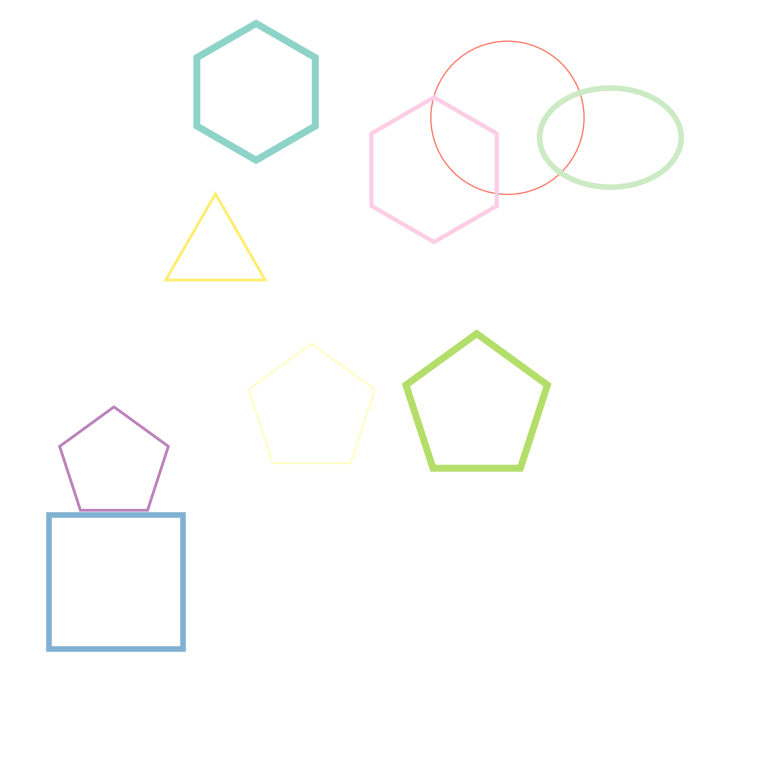[{"shape": "hexagon", "thickness": 2.5, "radius": 0.44, "center": [0.333, 0.881]}, {"shape": "pentagon", "thickness": 0.5, "radius": 0.43, "center": [0.405, 0.468]}, {"shape": "circle", "thickness": 0.5, "radius": 0.5, "center": [0.659, 0.847]}, {"shape": "square", "thickness": 2, "radius": 0.44, "center": [0.151, 0.245]}, {"shape": "pentagon", "thickness": 2.5, "radius": 0.48, "center": [0.619, 0.47]}, {"shape": "hexagon", "thickness": 1.5, "radius": 0.47, "center": [0.564, 0.78]}, {"shape": "pentagon", "thickness": 1, "radius": 0.37, "center": [0.148, 0.397]}, {"shape": "oval", "thickness": 2, "radius": 0.46, "center": [0.793, 0.821]}, {"shape": "triangle", "thickness": 1, "radius": 0.37, "center": [0.28, 0.674]}]